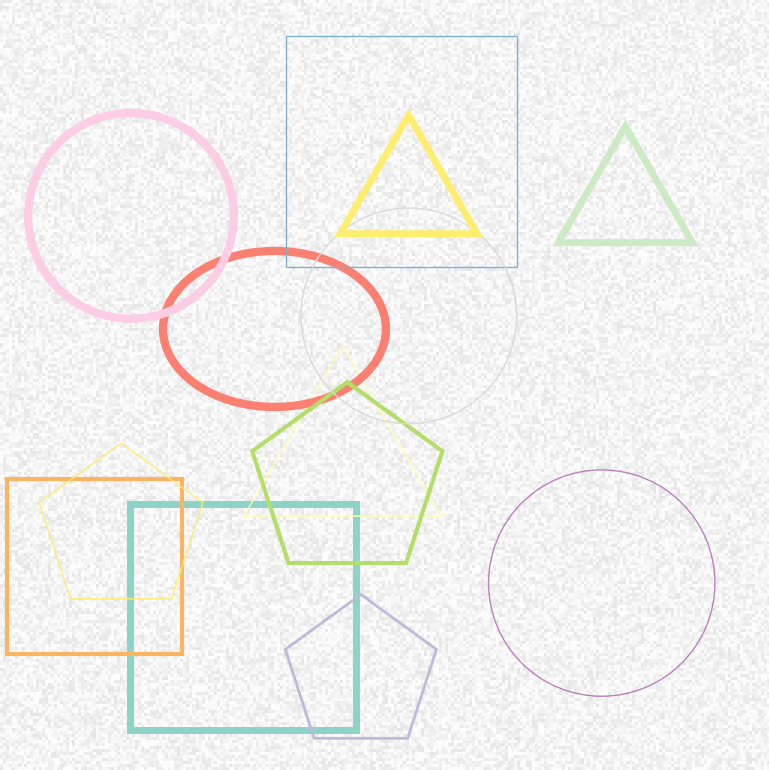[{"shape": "square", "thickness": 2.5, "radius": 0.73, "center": [0.316, 0.199]}, {"shape": "triangle", "thickness": 0.5, "radius": 0.74, "center": [0.445, 0.404]}, {"shape": "pentagon", "thickness": 1, "radius": 0.52, "center": [0.469, 0.125]}, {"shape": "oval", "thickness": 3, "radius": 0.72, "center": [0.356, 0.573]}, {"shape": "square", "thickness": 0.5, "radius": 0.75, "center": [0.521, 0.803]}, {"shape": "square", "thickness": 1.5, "radius": 0.57, "center": [0.123, 0.264]}, {"shape": "pentagon", "thickness": 1.5, "radius": 0.65, "center": [0.451, 0.374]}, {"shape": "circle", "thickness": 3, "radius": 0.67, "center": [0.17, 0.72]}, {"shape": "circle", "thickness": 0.5, "radius": 0.7, "center": [0.531, 0.59]}, {"shape": "circle", "thickness": 0.5, "radius": 0.73, "center": [0.781, 0.243]}, {"shape": "triangle", "thickness": 2.5, "radius": 0.5, "center": [0.812, 0.735]}, {"shape": "pentagon", "thickness": 0.5, "radius": 0.56, "center": [0.157, 0.313]}, {"shape": "triangle", "thickness": 2.5, "radius": 0.51, "center": [0.531, 0.748]}]